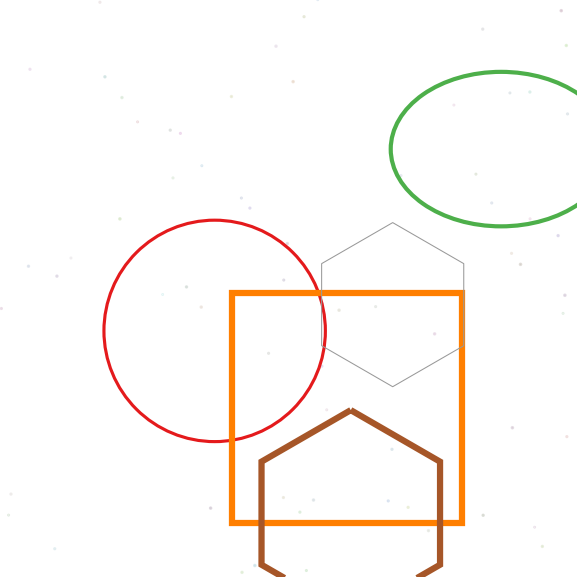[{"shape": "circle", "thickness": 1.5, "radius": 0.96, "center": [0.372, 0.426]}, {"shape": "oval", "thickness": 2, "radius": 0.96, "center": [0.868, 0.741]}, {"shape": "square", "thickness": 3, "radius": 0.99, "center": [0.601, 0.293]}, {"shape": "hexagon", "thickness": 3, "radius": 0.89, "center": [0.607, 0.11]}, {"shape": "hexagon", "thickness": 0.5, "radius": 0.71, "center": [0.68, 0.472]}]